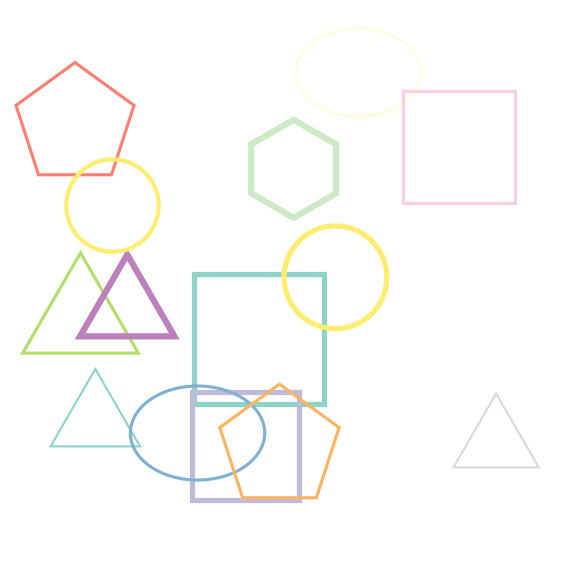[{"shape": "square", "thickness": 2.5, "radius": 0.56, "center": [0.448, 0.412]}, {"shape": "triangle", "thickness": 1, "radius": 0.45, "center": [0.165, 0.271]}, {"shape": "oval", "thickness": 0.5, "radius": 0.54, "center": [0.621, 0.874]}, {"shape": "square", "thickness": 2.5, "radius": 0.47, "center": [0.425, 0.226]}, {"shape": "pentagon", "thickness": 1.5, "radius": 0.54, "center": [0.13, 0.783]}, {"shape": "oval", "thickness": 1.5, "radius": 0.58, "center": [0.342, 0.249]}, {"shape": "pentagon", "thickness": 1.5, "radius": 0.54, "center": [0.484, 0.225]}, {"shape": "triangle", "thickness": 1.5, "radius": 0.58, "center": [0.139, 0.445]}, {"shape": "square", "thickness": 1.5, "radius": 0.49, "center": [0.795, 0.745]}, {"shape": "triangle", "thickness": 1, "radius": 0.43, "center": [0.859, 0.232]}, {"shape": "triangle", "thickness": 3, "radius": 0.47, "center": [0.22, 0.464]}, {"shape": "hexagon", "thickness": 3, "radius": 0.42, "center": [0.508, 0.707]}, {"shape": "circle", "thickness": 2, "radius": 0.4, "center": [0.195, 0.643]}, {"shape": "circle", "thickness": 2.5, "radius": 0.44, "center": [0.581, 0.519]}]